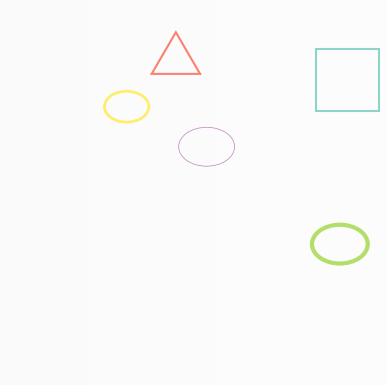[{"shape": "square", "thickness": 1.5, "radius": 0.4, "center": [0.897, 0.793]}, {"shape": "triangle", "thickness": 1.5, "radius": 0.36, "center": [0.454, 0.844]}, {"shape": "oval", "thickness": 3, "radius": 0.36, "center": [0.877, 0.366]}, {"shape": "oval", "thickness": 0.5, "radius": 0.36, "center": [0.533, 0.619]}, {"shape": "oval", "thickness": 2, "radius": 0.29, "center": [0.327, 0.723]}]